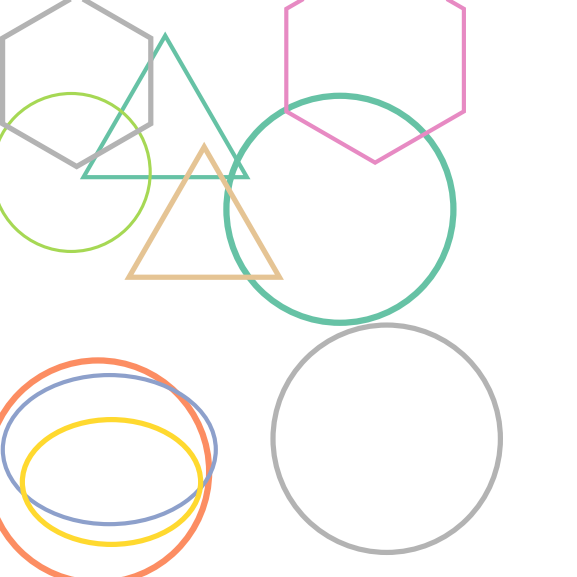[{"shape": "triangle", "thickness": 2, "radius": 0.82, "center": [0.286, 0.774]}, {"shape": "circle", "thickness": 3, "radius": 0.98, "center": [0.589, 0.637]}, {"shape": "circle", "thickness": 3, "radius": 0.96, "center": [0.17, 0.183]}, {"shape": "oval", "thickness": 2, "radius": 0.92, "center": [0.189, 0.221]}, {"shape": "hexagon", "thickness": 2, "radius": 0.89, "center": [0.65, 0.895]}, {"shape": "circle", "thickness": 1.5, "radius": 0.68, "center": [0.123, 0.7]}, {"shape": "oval", "thickness": 2.5, "radius": 0.77, "center": [0.193, 0.165]}, {"shape": "triangle", "thickness": 2.5, "radius": 0.75, "center": [0.354, 0.594]}, {"shape": "hexagon", "thickness": 2.5, "radius": 0.74, "center": [0.133, 0.859]}, {"shape": "circle", "thickness": 2.5, "radius": 0.98, "center": [0.67, 0.239]}]